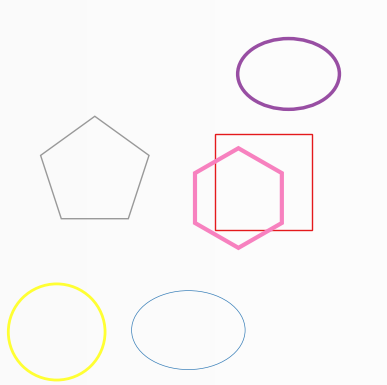[{"shape": "square", "thickness": 1, "radius": 0.63, "center": [0.681, 0.527]}, {"shape": "oval", "thickness": 0.5, "radius": 0.73, "center": [0.486, 0.143]}, {"shape": "oval", "thickness": 2.5, "radius": 0.66, "center": [0.745, 0.808]}, {"shape": "circle", "thickness": 2, "radius": 0.62, "center": [0.146, 0.138]}, {"shape": "hexagon", "thickness": 3, "radius": 0.65, "center": [0.615, 0.486]}, {"shape": "pentagon", "thickness": 1, "radius": 0.74, "center": [0.245, 0.551]}]